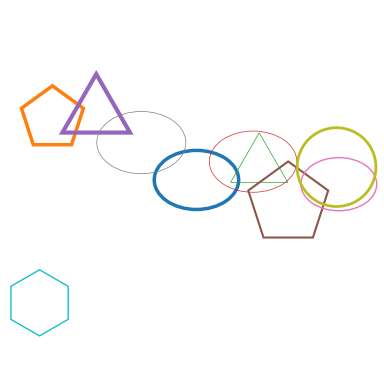[{"shape": "oval", "thickness": 2.5, "radius": 0.55, "center": [0.51, 0.533]}, {"shape": "pentagon", "thickness": 2.5, "radius": 0.42, "center": [0.136, 0.693]}, {"shape": "triangle", "thickness": 0.5, "radius": 0.43, "center": [0.673, 0.569]}, {"shape": "oval", "thickness": 0.5, "radius": 0.57, "center": [0.657, 0.58]}, {"shape": "triangle", "thickness": 3, "radius": 0.51, "center": [0.25, 0.706]}, {"shape": "pentagon", "thickness": 1.5, "radius": 0.55, "center": [0.749, 0.471]}, {"shape": "oval", "thickness": 1, "radius": 0.49, "center": [0.88, 0.522]}, {"shape": "oval", "thickness": 0.5, "radius": 0.58, "center": [0.367, 0.63]}, {"shape": "circle", "thickness": 2, "radius": 0.51, "center": [0.874, 0.566]}, {"shape": "hexagon", "thickness": 1, "radius": 0.43, "center": [0.103, 0.213]}]